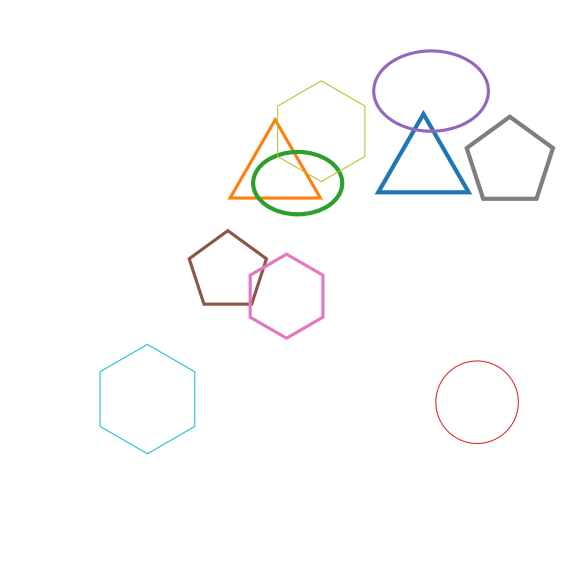[{"shape": "triangle", "thickness": 2, "radius": 0.45, "center": [0.733, 0.711]}, {"shape": "triangle", "thickness": 1.5, "radius": 0.45, "center": [0.477, 0.701]}, {"shape": "oval", "thickness": 2, "radius": 0.39, "center": [0.515, 0.682]}, {"shape": "circle", "thickness": 0.5, "radius": 0.36, "center": [0.826, 0.303]}, {"shape": "oval", "thickness": 1.5, "radius": 0.5, "center": [0.746, 0.841]}, {"shape": "pentagon", "thickness": 1.5, "radius": 0.35, "center": [0.394, 0.529]}, {"shape": "hexagon", "thickness": 1.5, "radius": 0.36, "center": [0.496, 0.486]}, {"shape": "pentagon", "thickness": 2, "radius": 0.39, "center": [0.883, 0.718]}, {"shape": "hexagon", "thickness": 0.5, "radius": 0.44, "center": [0.556, 0.772]}, {"shape": "hexagon", "thickness": 0.5, "radius": 0.47, "center": [0.255, 0.308]}]